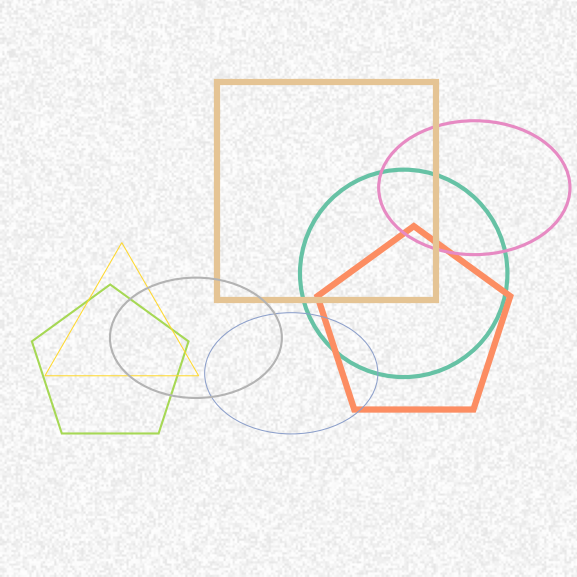[{"shape": "circle", "thickness": 2, "radius": 0.9, "center": [0.699, 0.526]}, {"shape": "pentagon", "thickness": 3, "radius": 0.88, "center": [0.717, 0.432]}, {"shape": "oval", "thickness": 0.5, "radius": 0.75, "center": [0.504, 0.353]}, {"shape": "oval", "thickness": 1.5, "radius": 0.83, "center": [0.821, 0.674]}, {"shape": "pentagon", "thickness": 1, "radius": 0.71, "center": [0.191, 0.364]}, {"shape": "triangle", "thickness": 0.5, "radius": 0.77, "center": [0.211, 0.425]}, {"shape": "square", "thickness": 3, "radius": 0.95, "center": [0.565, 0.668]}, {"shape": "oval", "thickness": 1, "radius": 0.74, "center": [0.339, 0.414]}]